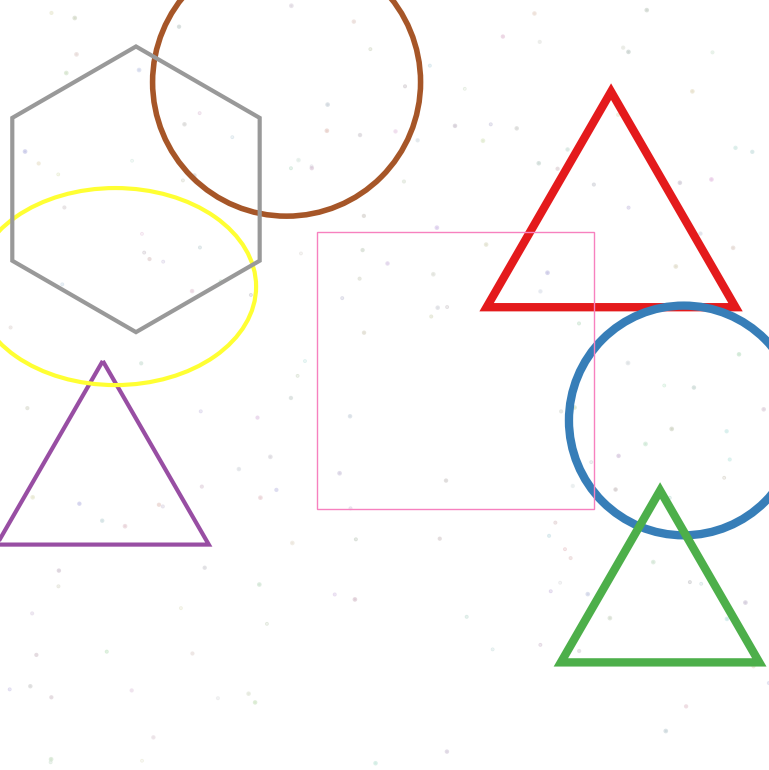[{"shape": "triangle", "thickness": 3, "radius": 0.93, "center": [0.794, 0.694]}, {"shape": "circle", "thickness": 3, "radius": 0.75, "center": [0.888, 0.454]}, {"shape": "triangle", "thickness": 3, "radius": 0.74, "center": [0.857, 0.214]}, {"shape": "triangle", "thickness": 1.5, "radius": 0.79, "center": [0.133, 0.372]}, {"shape": "oval", "thickness": 1.5, "radius": 0.91, "center": [0.15, 0.628]}, {"shape": "circle", "thickness": 2, "radius": 0.87, "center": [0.372, 0.893]}, {"shape": "square", "thickness": 0.5, "radius": 0.9, "center": [0.591, 0.519]}, {"shape": "hexagon", "thickness": 1.5, "radius": 0.93, "center": [0.177, 0.754]}]